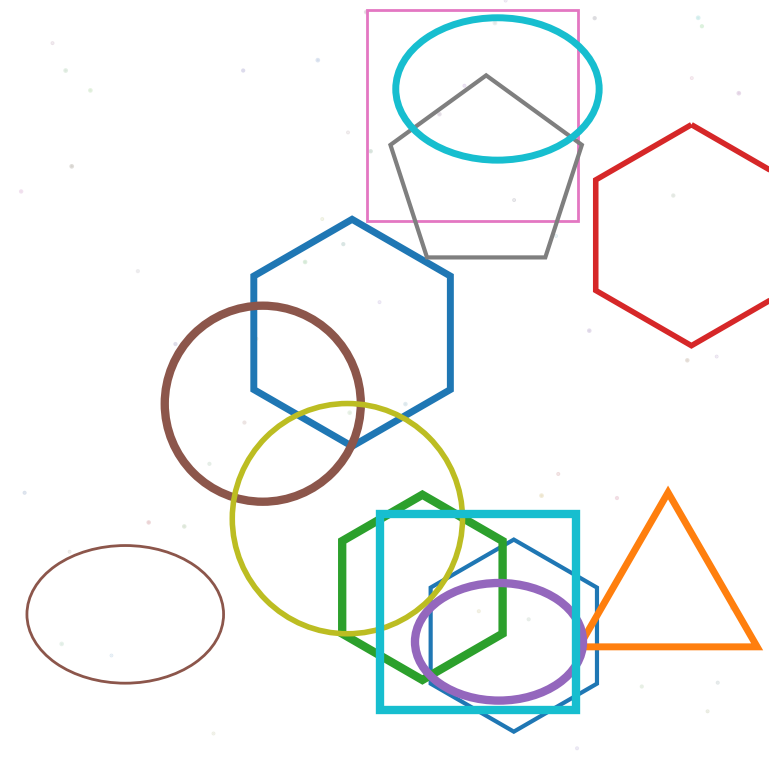[{"shape": "hexagon", "thickness": 1.5, "radius": 0.62, "center": [0.667, 0.175]}, {"shape": "hexagon", "thickness": 2.5, "radius": 0.74, "center": [0.457, 0.568]}, {"shape": "triangle", "thickness": 2.5, "radius": 0.67, "center": [0.868, 0.227]}, {"shape": "hexagon", "thickness": 3, "radius": 0.6, "center": [0.549, 0.237]}, {"shape": "hexagon", "thickness": 2, "radius": 0.72, "center": [0.898, 0.695]}, {"shape": "oval", "thickness": 3, "radius": 0.55, "center": [0.648, 0.166]}, {"shape": "oval", "thickness": 1, "radius": 0.64, "center": [0.163, 0.202]}, {"shape": "circle", "thickness": 3, "radius": 0.64, "center": [0.341, 0.476]}, {"shape": "square", "thickness": 1, "radius": 0.68, "center": [0.614, 0.85]}, {"shape": "pentagon", "thickness": 1.5, "radius": 0.65, "center": [0.631, 0.771]}, {"shape": "circle", "thickness": 2, "radius": 0.75, "center": [0.451, 0.326]}, {"shape": "oval", "thickness": 2.5, "radius": 0.66, "center": [0.646, 0.884]}, {"shape": "square", "thickness": 3, "radius": 0.63, "center": [0.621, 0.205]}]